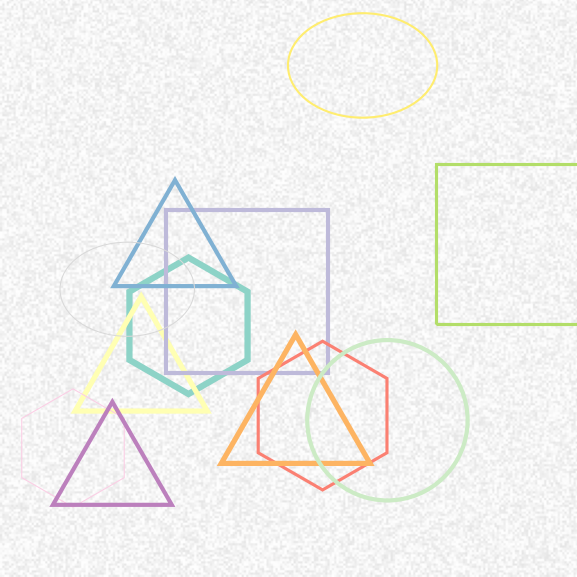[{"shape": "hexagon", "thickness": 3, "radius": 0.59, "center": [0.326, 0.435]}, {"shape": "triangle", "thickness": 2.5, "radius": 0.66, "center": [0.245, 0.353]}, {"shape": "square", "thickness": 2, "radius": 0.7, "center": [0.428, 0.495]}, {"shape": "hexagon", "thickness": 1.5, "radius": 0.64, "center": [0.559, 0.28]}, {"shape": "triangle", "thickness": 2, "radius": 0.61, "center": [0.303, 0.565]}, {"shape": "triangle", "thickness": 2.5, "radius": 0.74, "center": [0.512, 0.271]}, {"shape": "square", "thickness": 1.5, "radius": 0.69, "center": [0.893, 0.576]}, {"shape": "hexagon", "thickness": 0.5, "radius": 0.51, "center": [0.126, 0.223]}, {"shape": "oval", "thickness": 0.5, "radius": 0.58, "center": [0.22, 0.498]}, {"shape": "triangle", "thickness": 2, "radius": 0.59, "center": [0.195, 0.184]}, {"shape": "circle", "thickness": 2, "radius": 0.69, "center": [0.671, 0.271]}, {"shape": "oval", "thickness": 1, "radius": 0.65, "center": [0.628, 0.886]}]